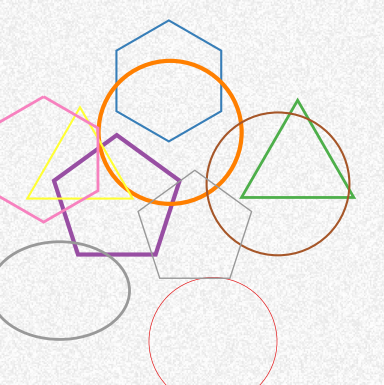[{"shape": "circle", "thickness": 0.5, "radius": 0.83, "center": [0.553, 0.113]}, {"shape": "hexagon", "thickness": 1.5, "radius": 0.79, "center": [0.439, 0.79]}, {"shape": "triangle", "thickness": 2, "radius": 0.84, "center": [0.773, 0.571]}, {"shape": "pentagon", "thickness": 3, "radius": 0.86, "center": [0.303, 0.478]}, {"shape": "circle", "thickness": 3, "radius": 0.93, "center": [0.442, 0.656]}, {"shape": "triangle", "thickness": 1.5, "radius": 0.79, "center": [0.208, 0.563]}, {"shape": "circle", "thickness": 1.5, "radius": 0.93, "center": [0.722, 0.522]}, {"shape": "hexagon", "thickness": 2, "radius": 0.81, "center": [0.113, 0.586]}, {"shape": "oval", "thickness": 2, "radius": 0.91, "center": [0.155, 0.245]}, {"shape": "pentagon", "thickness": 1, "radius": 0.78, "center": [0.506, 0.403]}]